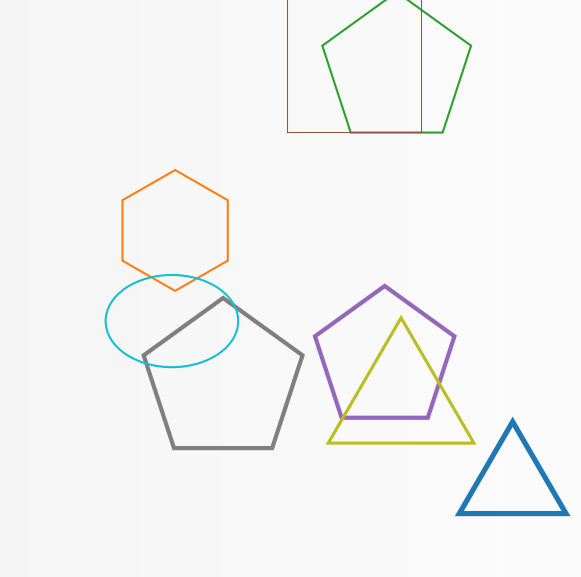[{"shape": "triangle", "thickness": 2.5, "radius": 0.53, "center": [0.882, 0.163]}, {"shape": "hexagon", "thickness": 1, "radius": 0.52, "center": [0.301, 0.6]}, {"shape": "pentagon", "thickness": 1, "radius": 0.67, "center": [0.682, 0.878]}, {"shape": "pentagon", "thickness": 2, "radius": 0.63, "center": [0.662, 0.378]}, {"shape": "square", "thickness": 0.5, "radius": 0.58, "center": [0.609, 0.886]}, {"shape": "pentagon", "thickness": 2, "radius": 0.72, "center": [0.384, 0.339]}, {"shape": "triangle", "thickness": 1.5, "radius": 0.72, "center": [0.69, 0.304]}, {"shape": "oval", "thickness": 1, "radius": 0.57, "center": [0.296, 0.443]}]